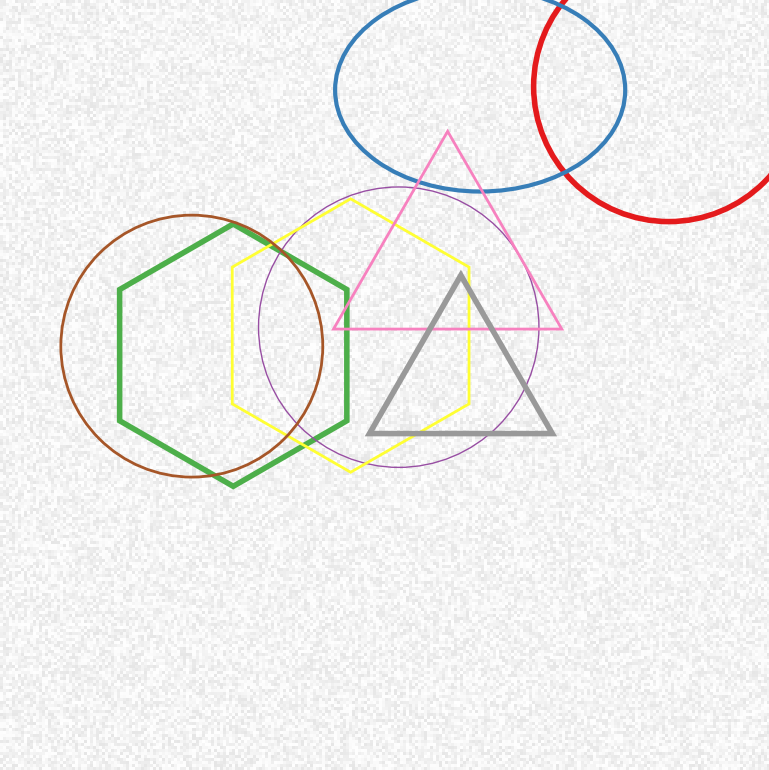[{"shape": "circle", "thickness": 2, "radius": 0.88, "center": [0.869, 0.888]}, {"shape": "oval", "thickness": 1.5, "radius": 0.94, "center": [0.624, 0.883]}, {"shape": "hexagon", "thickness": 2, "radius": 0.85, "center": [0.303, 0.539]}, {"shape": "circle", "thickness": 0.5, "radius": 0.91, "center": [0.518, 0.575]}, {"shape": "hexagon", "thickness": 1, "radius": 0.89, "center": [0.455, 0.564]}, {"shape": "circle", "thickness": 1, "radius": 0.85, "center": [0.249, 0.55]}, {"shape": "triangle", "thickness": 1, "radius": 0.86, "center": [0.581, 0.658]}, {"shape": "triangle", "thickness": 2, "radius": 0.69, "center": [0.599, 0.505]}]